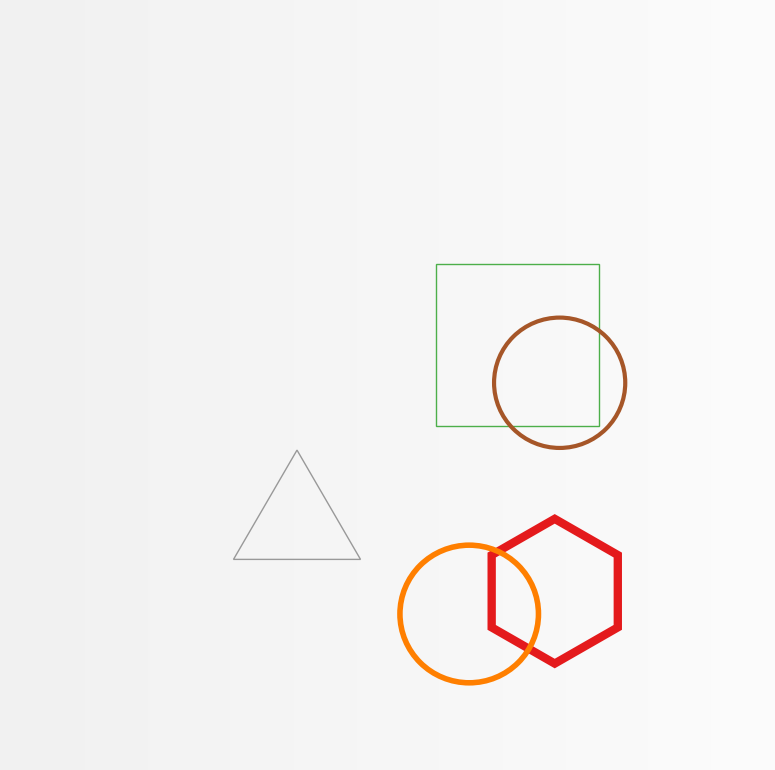[{"shape": "hexagon", "thickness": 3, "radius": 0.47, "center": [0.716, 0.232]}, {"shape": "square", "thickness": 0.5, "radius": 0.52, "center": [0.667, 0.552]}, {"shape": "circle", "thickness": 2, "radius": 0.45, "center": [0.605, 0.203]}, {"shape": "circle", "thickness": 1.5, "radius": 0.42, "center": [0.722, 0.503]}, {"shape": "triangle", "thickness": 0.5, "radius": 0.47, "center": [0.383, 0.321]}]